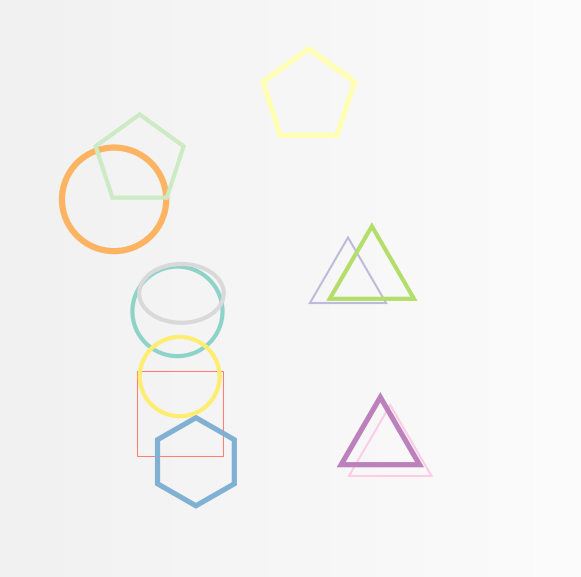[{"shape": "circle", "thickness": 2, "radius": 0.39, "center": [0.305, 0.46]}, {"shape": "pentagon", "thickness": 2.5, "radius": 0.41, "center": [0.531, 0.832]}, {"shape": "triangle", "thickness": 1, "radius": 0.38, "center": [0.599, 0.512]}, {"shape": "square", "thickness": 0.5, "radius": 0.37, "center": [0.309, 0.283]}, {"shape": "hexagon", "thickness": 2.5, "radius": 0.38, "center": [0.337, 0.2]}, {"shape": "circle", "thickness": 3, "radius": 0.45, "center": [0.196, 0.654]}, {"shape": "triangle", "thickness": 2, "radius": 0.42, "center": [0.64, 0.524]}, {"shape": "triangle", "thickness": 1, "radius": 0.41, "center": [0.671, 0.216]}, {"shape": "oval", "thickness": 2, "radius": 0.36, "center": [0.312, 0.491]}, {"shape": "triangle", "thickness": 2.5, "radius": 0.39, "center": [0.654, 0.233]}, {"shape": "pentagon", "thickness": 2, "radius": 0.4, "center": [0.24, 0.721]}, {"shape": "circle", "thickness": 2, "radius": 0.34, "center": [0.309, 0.347]}]